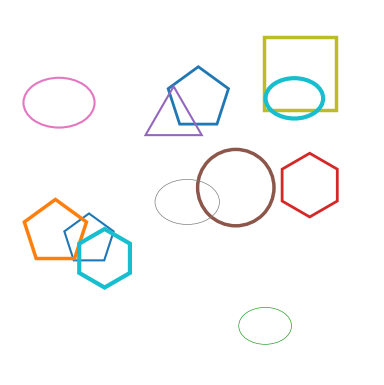[{"shape": "pentagon", "thickness": 1.5, "radius": 0.34, "center": [0.231, 0.378]}, {"shape": "pentagon", "thickness": 2, "radius": 0.41, "center": [0.515, 0.744]}, {"shape": "pentagon", "thickness": 2.5, "radius": 0.42, "center": [0.144, 0.397]}, {"shape": "oval", "thickness": 0.5, "radius": 0.34, "center": [0.689, 0.154]}, {"shape": "hexagon", "thickness": 2, "radius": 0.41, "center": [0.804, 0.519]}, {"shape": "triangle", "thickness": 1.5, "radius": 0.42, "center": [0.451, 0.691]}, {"shape": "circle", "thickness": 2.5, "radius": 0.5, "center": [0.612, 0.513]}, {"shape": "oval", "thickness": 1.5, "radius": 0.46, "center": [0.153, 0.733]}, {"shape": "oval", "thickness": 0.5, "radius": 0.42, "center": [0.486, 0.475]}, {"shape": "square", "thickness": 2.5, "radius": 0.47, "center": [0.779, 0.809]}, {"shape": "oval", "thickness": 3, "radius": 0.37, "center": [0.765, 0.745]}, {"shape": "hexagon", "thickness": 3, "radius": 0.38, "center": [0.272, 0.329]}]